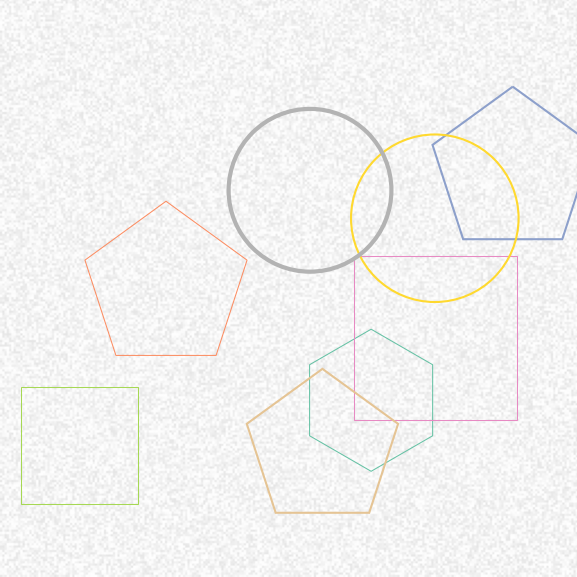[{"shape": "hexagon", "thickness": 0.5, "radius": 0.62, "center": [0.643, 0.306]}, {"shape": "pentagon", "thickness": 0.5, "radius": 0.74, "center": [0.287, 0.503]}, {"shape": "pentagon", "thickness": 1, "radius": 0.73, "center": [0.888, 0.703]}, {"shape": "square", "thickness": 0.5, "radius": 0.71, "center": [0.754, 0.413]}, {"shape": "square", "thickness": 0.5, "radius": 0.51, "center": [0.138, 0.228]}, {"shape": "circle", "thickness": 1, "radius": 0.73, "center": [0.753, 0.621]}, {"shape": "pentagon", "thickness": 1, "radius": 0.69, "center": [0.558, 0.223]}, {"shape": "circle", "thickness": 2, "radius": 0.7, "center": [0.537, 0.67]}]